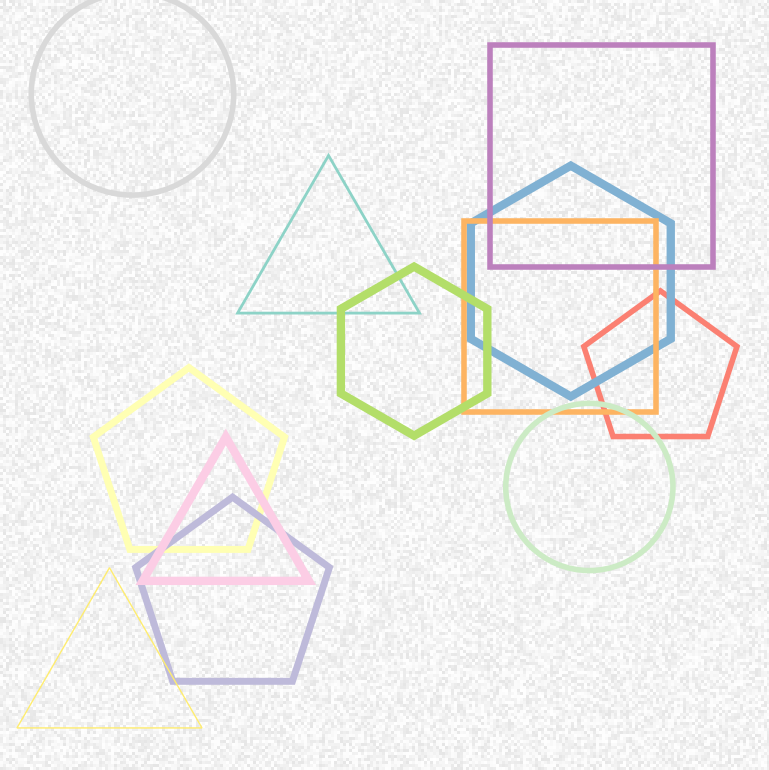[{"shape": "triangle", "thickness": 1, "radius": 0.68, "center": [0.427, 0.662]}, {"shape": "pentagon", "thickness": 2.5, "radius": 0.65, "center": [0.245, 0.392]}, {"shape": "pentagon", "thickness": 2.5, "radius": 0.66, "center": [0.302, 0.222]}, {"shape": "pentagon", "thickness": 2, "radius": 0.52, "center": [0.858, 0.518]}, {"shape": "hexagon", "thickness": 3, "radius": 0.75, "center": [0.741, 0.635]}, {"shape": "square", "thickness": 2, "radius": 0.62, "center": [0.727, 0.589]}, {"shape": "hexagon", "thickness": 3, "radius": 0.55, "center": [0.538, 0.544]}, {"shape": "triangle", "thickness": 3, "radius": 0.62, "center": [0.293, 0.308]}, {"shape": "circle", "thickness": 2, "radius": 0.66, "center": [0.172, 0.878]}, {"shape": "square", "thickness": 2, "radius": 0.72, "center": [0.781, 0.797]}, {"shape": "circle", "thickness": 2, "radius": 0.54, "center": [0.765, 0.368]}, {"shape": "triangle", "thickness": 0.5, "radius": 0.69, "center": [0.142, 0.124]}]